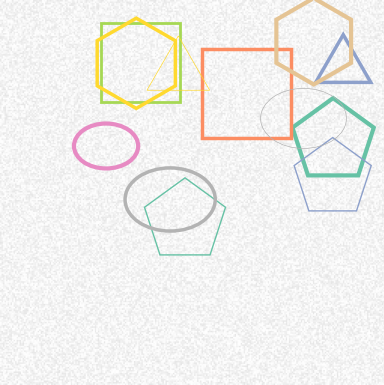[{"shape": "pentagon", "thickness": 1, "radius": 0.55, "center": [0.481, 0.427]}, {"shape": "pentagon", "thickness": 3, "radius": 0.55, "center": [0.865, 0.634]}, {"shape": "square", "thickness": 2.5, "radius": 0.58, "center": [0.64, 0.757]}, {"shape": "pentagon", "thickness": 1, "radius": 0.53, "center": [0.864, 0.537]}, {"shape": "triangle", "thickness": 2.5, "radius": 0.41, "center": [0.892, 0.827]}, {"shape": "oval", "thickness": 3, "radius": 0.42, "center": [0.276, 0.621]}, {"shape": "square", "thickness": 2, "radius": 0.51, "center": [0.366, 0.839]}, {"shape": "triangle", "thickness": 0.5, "radius": 0.47, "center": [0.463, 0.813]}, {"shape": "hexagon", "thickness": 2.5, "radius": 0.59, "center": [0.354, 0.836]}, {"shape": "hexagon", "thickness": 3, "radius": 0.56, "center": [0.815, 0.893]}, {"shape": "oval", "thickness": 0.5, "radius": 0.56, "center": [0.788, 0.692]}, {"shape": "oval", "thickness": 2.5, "radius": 0.59, "center": [0.442, 0.482]}]